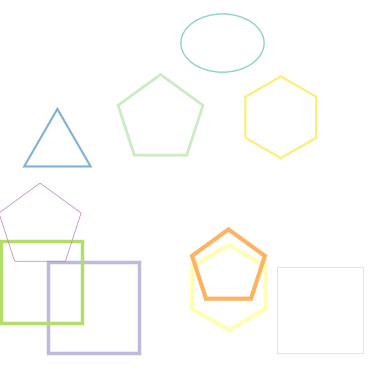[{"shape": "oval", "thickness": 1, "radius": 0.54, "center": [0.578, 0.888]}, {"shape": "hexagon", "thickness": 3, "radius": 0.55, "center": [0.595, 0.253]}, {"shape": "square", "thickness": 2.5, "radius": 0.59, "center": [0.243, 0.202]}, {"shape": "triangle", "thickness": 1.5, "radius": 0.5, "center": [0.149, 0.617]}, {"shape": "pentagon", "thickness": 3, "radius": 0.5, "center": [0.593, 0.305]}, {"shape": "square", "thickness": 2.5, "radius": 0.53, "center": [0.107, 0.268]}, {"shape": "square", "thickness": 0.5, "radius": 0.56, "center": [0.832, 0.195]}, {"shape": "pentagon", "thickness": 0.5, "radius": 0.56, "center": [0.104, 0.412]}, {"shape": "pentagon", "thickness": 2, "radius": 0.58, "center": [0.417, 0.691]}, {"shape": "hexagon", "thickness": 1.5, "radius": 0.53, "center": [0.729, 0.695]}]